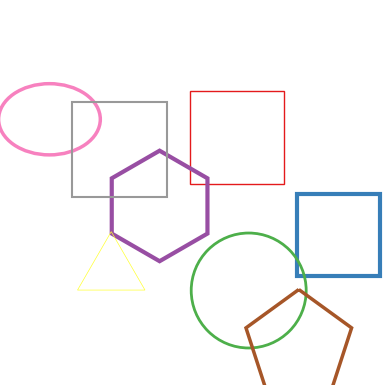[{"shape": "square", "thickness": 1, "radius": 0.61, "center": [0.615, 0.643]}, {"shape": "square", "thickness": 3, "radius": 0.54, "center": [0.88, 0.39]}, {"shape": "circle", "thickness": 2, "radius": 0.75, "center": [0.646, 0.245]}, {"shape": "hexagon", "thickness": 3, "radius": 0.72, "center": [0.415, 0.465]}, {"shape": "triangle", "thickness": 0.5, "radius": 0.51, "center": [0.289, 0.297]}, {"shape": "pentagon", "thickness": 2.5, "radius": 0.72, "center": [0.776, 0.104]}, {"shape": "oval", "thickness": 2.5, "radius": 0.66, "center": [0.128, 0.69]}, {"shape": "square", "thickness": 1.5, "radius": 0.62, "center": [0.31, 0.611]}]